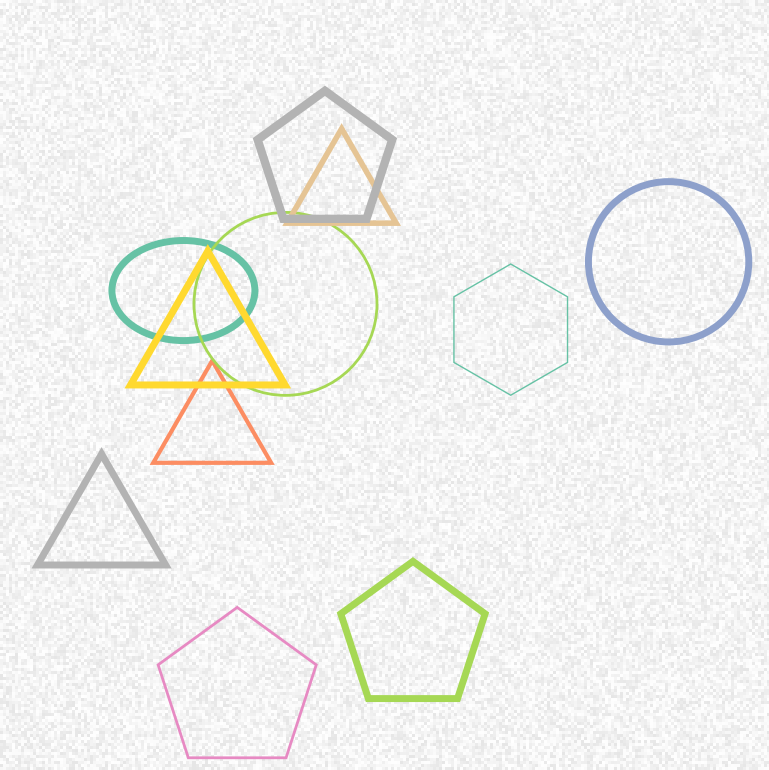[{"shape": "oval", "thickness": 2.5, "radius": 0.46, "center": [0.238, 0.623]}, {"shape": "hexagon", "thickness": 0.5, "radius": 0.43, "center": [0.663, 0.572]}, {"shape": "triangle", "thickness": 1.5, "radius": 0.44, "center": [0.276, 0.443]}, {"shape": "circle", "thickness": 2.5, "radius": 0.52, "center": [0.868, 0.66]}, {"shape": "pentagon", "thickness": 1, "radius": 0.54, "center": [0.308, 0.103]}, {"shape": "pentagon", "thickness": 2.5, "radius": 0.49, "center": [0.536, 0.172]}, {"shape": "circle", "thickness": 1, "radius": 0.59, "center": [0.371, 0.605]}, {"shape": "triangle", "thickness": 2.5, "radius": 0.58, "center": [0.27, 0.558]}, {"shape": "triangle", "thickness": 2, "radius": 0.41, "center": [0.444, 0.751]}, {"shape": "triangle", "thickness": 2.5, "radius": 0.48, "center": [0.132, 0.314]}, {"shape": "pentagon", "thickness": 3, "radius": 0.46, "center": [0.422, 0.79]}]